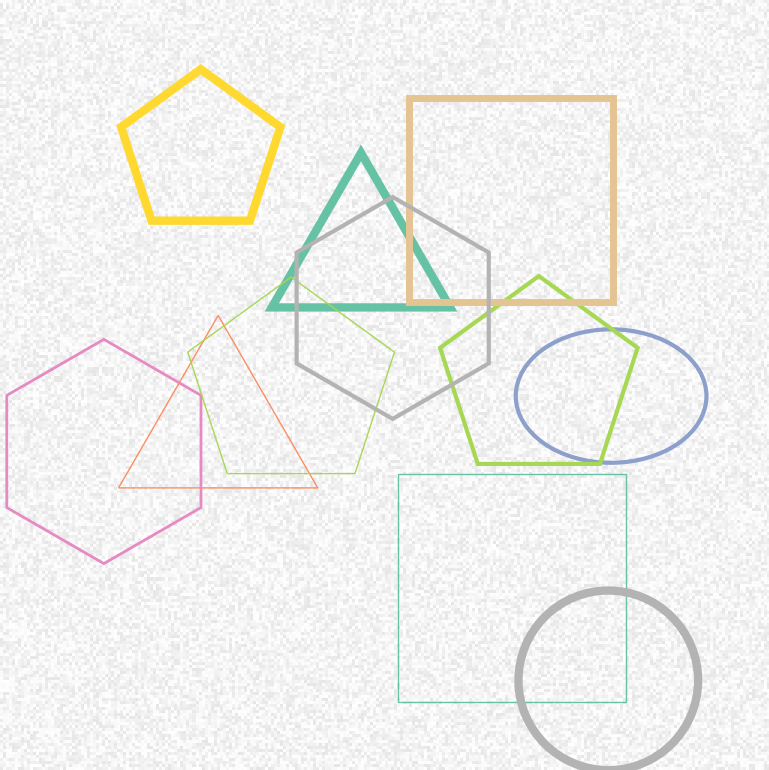[{"shape": "triangle", "thickness": 3, "radius": 0.67, "center": [0.469, 0.668]}, {"shape": "square", "thickness": 0.5, "radius": 0.74, "center": [0.665, 0.236]}, {"shape": "triangle", "thickness": 0.5, "radius": 0.75, "center": [0.283, 0.441]}, {"shape": "oval", "thickness": 1.5, "radius": 0.62, "center": [0.794, 0.486]}, {"shape": "hexagon", "thickness": 1, "radius": 0.73, "center": [0.135, 0.414]}, {"shape": "pentagon", "thickness": 0.5, "radius": 0.71, "center": [0.378, 0.499]}, {"shape": "pentagon", "thickness": 1.5, "radius": 0.67, "center": [0.7, 0.507]}, {"shape": "pentagon", "thickness": 3, "radius": 0.54, "center": [0.261, 0.801]}, {"shape": "square", "thickness": 2.5, "radius": 0.66, "center": [0.663, 0.74]}, {"shape": "hexagon", "thickness": 1.5, "radius": 0.72, "center": [0.51, 0.6]}, {"shape": "circle", "thickness": 3, "radius": 0.58, "center": [0.79, 0.116]}]